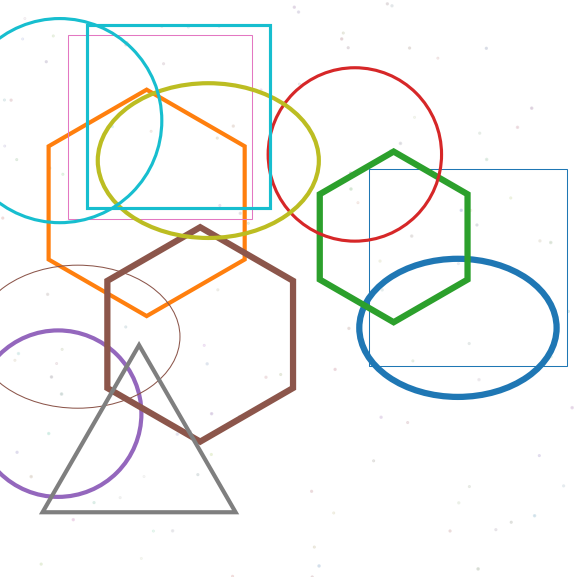[{"shape": "square", "thickness": 0.5, "radius": 0.85, "center": [0.811, 0.536]}, {"shape": "oval", "thickness": 3, "radius": 0.85, "center": [0.793, 0.431]}, {"shape": "hexagon", "thickness": 2, "radius": 0.98, "center": [0.254, 0.648]}, {"shape": "hexagon", "thickness": 3, "radius": 0.74, "center": [0.682, 0.589]}, {"shape": "circle", "thickness": 1.5, "radius": 0.75, "center": [0.614, 0.732]}, {"shape": "circle", "thickness": 2, "radius": 0.72, "center": [0.101, 0.283]}, {"shape": "oval", "thickness": 0.5, "radius": 0.88, "center": [0.135, 0.416]}, {"shape": "hexagon", "thickness": 3, "radius": 0.93, "center": [0.347, 0.42]}, {"shape": "square", "thickness": 0.5, "radius": 0.8, "center": [0.277, 0.779]}, {"shape": "triangle", "thickness": 2, "radius": 0.96, "center": [0.241, 0.209]}, {"shape": "oval", "thickness": 2, "radius": 0.96, "center": [0.361, 0.721]}, {"shape": "circle", "thickness": 1.5, "radius": 0.88, "center": [0.103, 0.79]}, {"shape": "square", "thickness": 1.5, "radius": 0.79, "center": [0.31, 0.797]}]